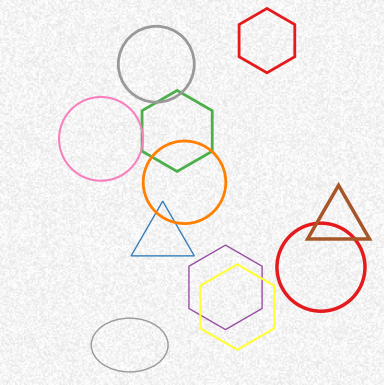[{"shape": "circle", "thickness": 2.5, "radius": 0.57, "center": [0.834, 0.306]}, {"shape": "hexagon", "thickness": 2, "radius": 0.42, "center": [0.693, 0.894]}, {"shape": "triangle", "thickness": 1, "radius": 0.47, "center": [0.423, 0.383]}, {"shape": "hexagon", "thickness": 2, "radius": 0.53, "center": [0.46, 0.66]}, {"shape": "hexagon", "thickness": 1, "radius": 0.55, "center": [0.586, 0.254]}, {"shape": "circle", "thickness": 2, "radius": 0.54, "center": [0.479, 0.527]}, {"shape": "hexagon", "thickness": 1.5, "radius": 0.55, "center": [0.616, 0.202]}, {"shape": "triangle", "thickness": 2.5, "radius": 0.46, "center": [0.879, 0.426]}, {"shape": "circle", "thickness": 1.5, "radius": 0.54, "center": [0.262, 0.639]}, {"shape": "oval", "thickness": 1, "radius": 0.5, "center": [0.337, 0.104]}, {"shape": "circle", "thickness": 2, "radius": 0.49, "center": [0.406, 0.833]}]